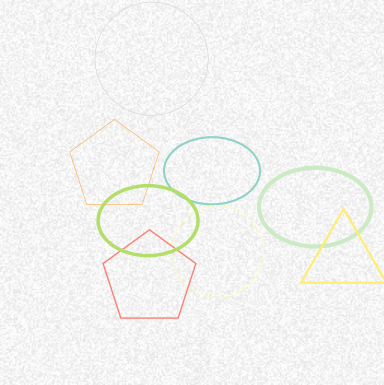[{"shape": "oval", "thickness": 1.5, "radius": 0.62, "center": [0.551, 0.556]}, {"shape": "circle", "thickness": 0.5, "radius": 0.59, "center": [0.565, 0.347]}, {"shape": "pentagon", "thickness": 1, "radius": 0.63, "center": [0.388, 0.276]}, {"shape": "pentagon", "thickness": 0.5, "radius": 0.61, "center": [0.297, 0.568]}, {"shape": "oval", "thickness": 2.5, "radius": 0.65, "center": [0.385, 0.427]}, {"shape": "circle", "thickness": 0.5, "radius": 0.74, "center": [0.394, 0.847]}, {"shape": "oval", "thickness": 3, "radius": 0.73, "center": [0.819, 0.462]}, {"shape": "triangle", "thickness": 1.5, "radius": 0.64, "center": [0.893, 0.33]}]